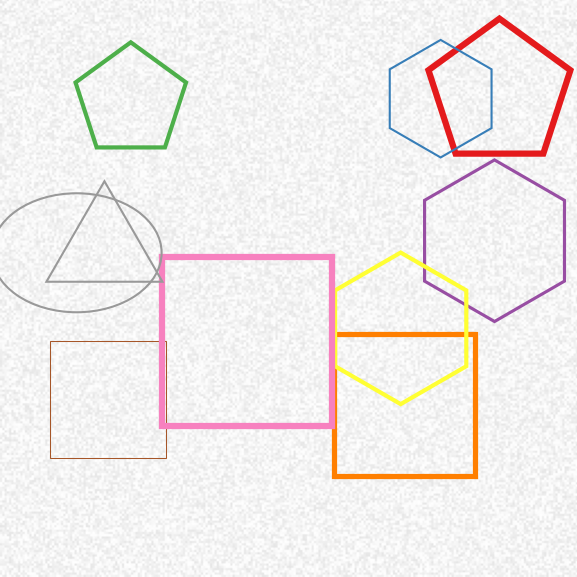[{"shape": "pentagon", "thickness": 3, "radius": 0.65, "center": [0.865, 0.838]}, {"shape": "hexagon", "thickness": 1, "radius": 0.51, "center": [0.763, 0.828]}, {"shape": "pentagon", "thickness": 2, "radius": 0.5, "center": [0.226, 0.825]}, {"shape": "hexagon", "thickness": 1.5, "radius": 0.7, "center": [0.856, 0.582]}, {"shape": "square", "thickness": 2.5, "radius": 0.61, "center": [0.701, 0.298]}, {"shape": "hexagon", "thickness": 2, "radius": 0.66, "center": [0.694, 0.431]}, {"shape": "square", "thickness": 0.5, "radius": 0.5, "center": [0.187, 0.307]}, {"shape": "square", "thickness": 3, "radius": 0.73, "center": [0.428, 0.408]}, {"shape": "oval", "thickness": 1, "radius": 0.74, "center": [0.133, 0.561]}, {"shape": "triangle", "thickness": 1, "radius": 0.58, "center": [0.181, 0.569]}]